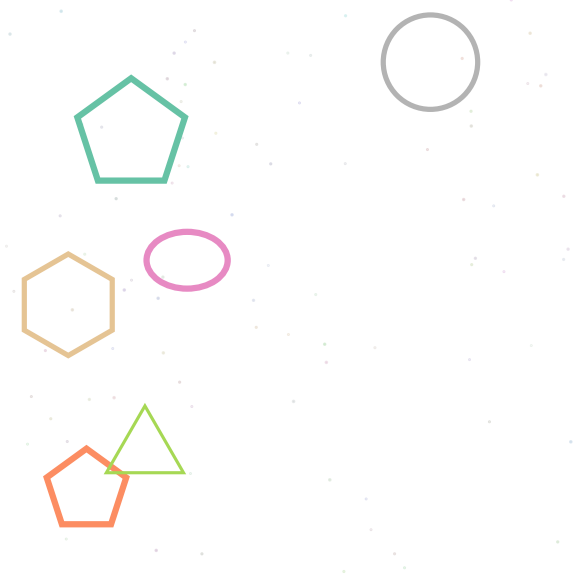[{"shape": "pentagon", "thickness": 3, "radius": 0.49, "center": [0.227, 0.766]}, {"shape": "pentagon", "thickness": 3, "radius": 0.36, "center": [0.15, 0.15]}, {"shape": "oval", "thickness": 3, "radius": 0.35, "center": [0.324, 0.549]}, {"shape": "triangle", "thickness": 1.5, "radius": 0.39, "center": [0.251, 0.219]}, {"shape": "hexagon", "thickness": 2.5, "radius": 0.44, "center": [0.118, 0.471]}, {"shape": "circle", "thickness": 2.5, "radius": 0.41, "center": [0.745, 0.892]}]